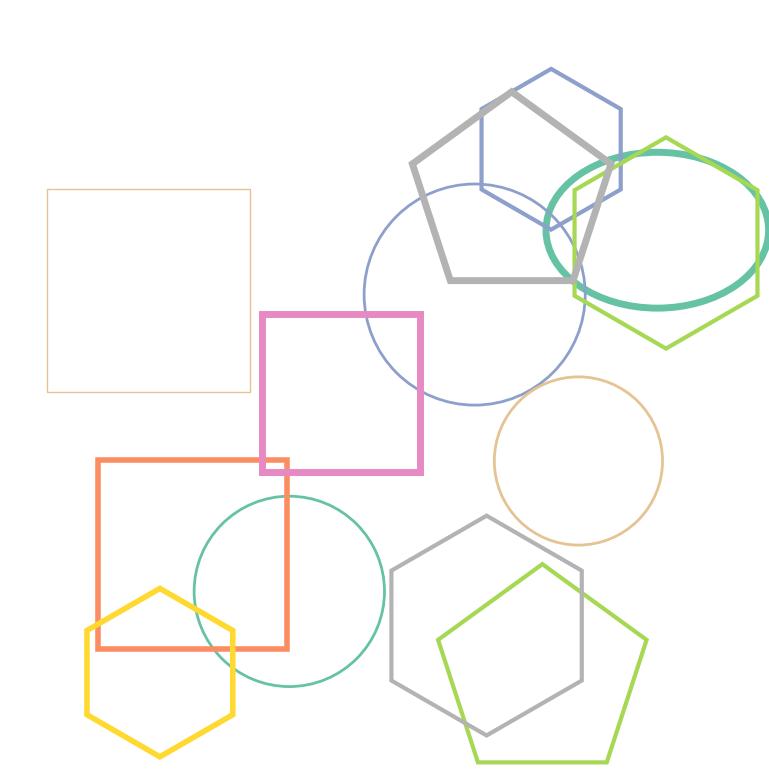[{"shape": "oval", "thickness": 2.5, "radius": 0.72, "center": [0.854, 0.701]}, {"shape": "circle", "thickness": 1, "radius": 0.62, "center": [0.376, 0.232]}, {"shape": "square", "thickness": 2, "radius": 0.62, "center": [0.25, 0.28]}, {"shape": "hexagon", "thickness": 1.5, "radius": 0.52, "center": [0.716, 0.806]}, {"shape": "circle", "thickness": 1, "radius": 0.72, "center": [0.616, 0.617]}, {"shape": "square", "thickness": 2.5, "radius": 0.51, "center": [0.443, 0.49]}, {"shape": "hexagon", "thickness": 1.5, "radius": 0.69, "center": [0.865, 0.684]}, {"shape": "pentagon", "thickness": 1.5, "radius": 0.71, "center": [0.704, 0.125]}, {"shape": "hexagon", "thickness": 2, "radius": 0.55, "center": [0.208, 0.126]}, {"shape": "circle", "thickness": 1, "radius": 0.55, "center": [0.751, 0.401]}, {"shape": "square", "thickness": 0.5, "radius": 0.66, "center": [0.193, 0.623]}, {"shape": "pentagon", "thickness": 2.5, "radius": 0.68, "center": [0.664, 0.745]}, {"shape": "hexagon", "thickness": 1.5, "radius": 0.71, "center": [0.632, 0.188]}]